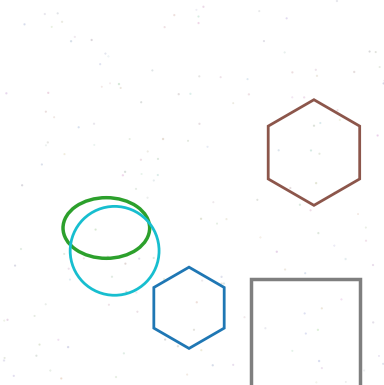[{"shape": "hexagon", "thickness": 2, "radius": 0.53, "center": [0.491, 0.201]}, {"shape": "oval", "thickness": 2.5, "radius": 0.56, "center": [0.276, 0.408]}, {"shape": "hexagon", "thickness": 2, "radius": 0.69, "center": [0.815, 0.604]}, {"shape": "square", "thickness": 2.5, "radius": 0.71, "center": [0.793, 0.135]}, {"shape": "circle", "thickness": 2, "radius": 0.58, "center": [0.298, 0.349]}]